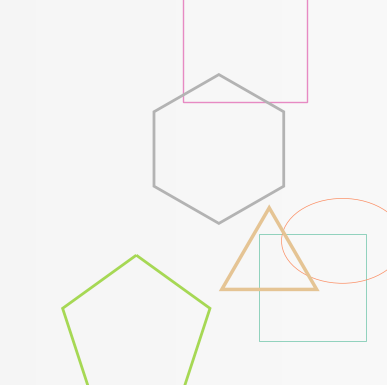[{"shape": "square", "thickness": 0.5, "radius": 0.69, "center": [0.806, 0.254]}, {"shape": "oval", "thickness": 0.5, "radius": 0.79, "center": [0.884, 0.374]}, {"shape": "square", "thickness": 1, "radius": 0.8, "center": [0.632, 0.896]}, {"shape": "pentagon", "thickness": 2, "radius": 1.0, "center": [0.352, 0.137]}, {"shape": "triangle", "thickness": 2.5, "radius": 0.71, "center": [0.695, 0.319]}, {"shape": "hexagon", "thickness": 2, "radius": 0.97, "center": [0.565, 0.613]}]